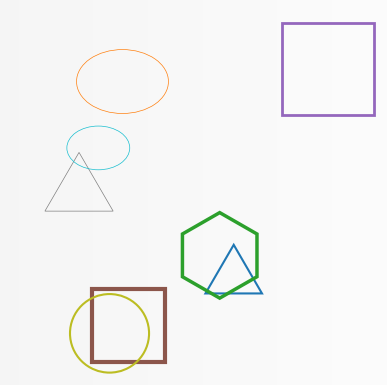[{"shape": "triangle", "thickness": 1.5, "radius": 0.42, "center": [0.603, 0.28]}, {"shape": "oval", "thickness": 0.5, "radius": 0.59, "center": [0.316, 0.788]}, {"shape": "hexagon", "thickness": 2.5, "radius": 0.56, "center": [0.567, 0.337]}, {"shape": "square", "thickness": 2, "radius": 0.59, "center": [0.846, 0.82]}, {"shape": "square", "thickness": 3, "radius": 0.47, "center": [0.331, 0.154]}, {"shape": "triangle", "thickness": 0.5, "radius": 0.51, "center": [0.204, 0.502]}, {"shape": "circle", "thickness": 1.5, "radius": 0.51, "center": [0.283, 0.134]}, {"shape": "oval", "thickness": 0.5, "radius": 0.41, "center": [0.254, 0.616]}]